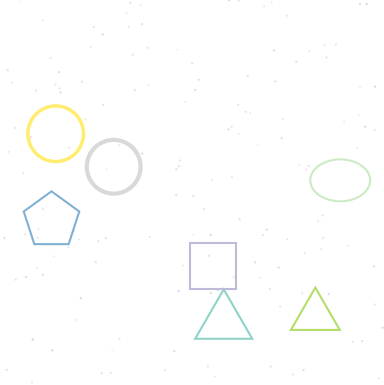[{"shape": "triangle", "thickness": 1.5, "radius": 0.43, "center": [0.581, 0.163]}, {"shape": "square", "thickness": 1.5, "radius": 0.3, "center": [0.554, 0.309]}, {"shape": "pentagon", "thickness": 1.5, "radius": 0.38, "center": [0.134, 0.427]}, {"shape": "triangle", "thickness": 1.5, "radius": 0.37, "center": [0.819, 0.18]}, {"shape": "circle", "thickness": 3, "radius": 0.35, "center": [0.295, 0.567]}, {"shape": "oval", "thickness": 1.5, "radius": 0.39, "center": [0.884, 0.532]}, {"shape": "circle", "thickness": 2.5, "radius": 0.36, "center": [0.145, 0.653]}]